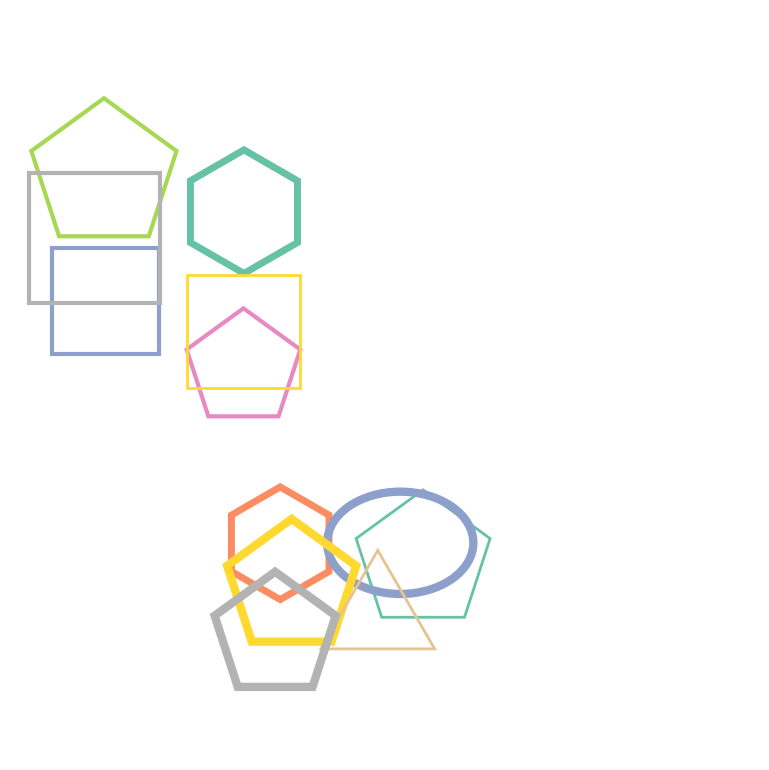[{"shape": "hexagon", "thickness": 2.5, "radius": 0.4, "center": [0.317, 0.725]}, {"shape": "pentagon", "thickness": 1, "radius": 0.46, "center": [0.549, 0.272]}, {"shape": "hexagon", "thickness": 2.5, "radius": 0.37, "center": [0.364, 0.294]}, {"shape": "oval", "thickness": 3, "radius": 0.47, "center": [0.52, 0.295]}, {"shape": "square", "thickness": 1.5, "radius": 0.35, "center": [0.137, 0.609]}, {"shape": "pentagon", "thickness": 1.5, "radius": 0.39, "center": [0.316, 0.522]}, {"shape": "pentagon", "thickness": 1.5, "radius": 0.5, "center": [0.135, 0.773]}, {"shape": "square", "thickness": 1, "radius": 0.37, "center": [0.317, 0.57]}, {"shape": "pentagon", "thickness": 3, "radius": 0.44, "center": [0.379, 0.238]}, {"shape": "triangle", "thickness": 1, "radius": 0.43, "center": [0.491, 0.2]}, {"shape": "square", "thickness": 1.5, "radius": 0.42, "center": [0.123, 0.691]}, {"shape": "pentagon", "thickness": 3, "radius": 0.41, "center": [0.357, 0.175]}]